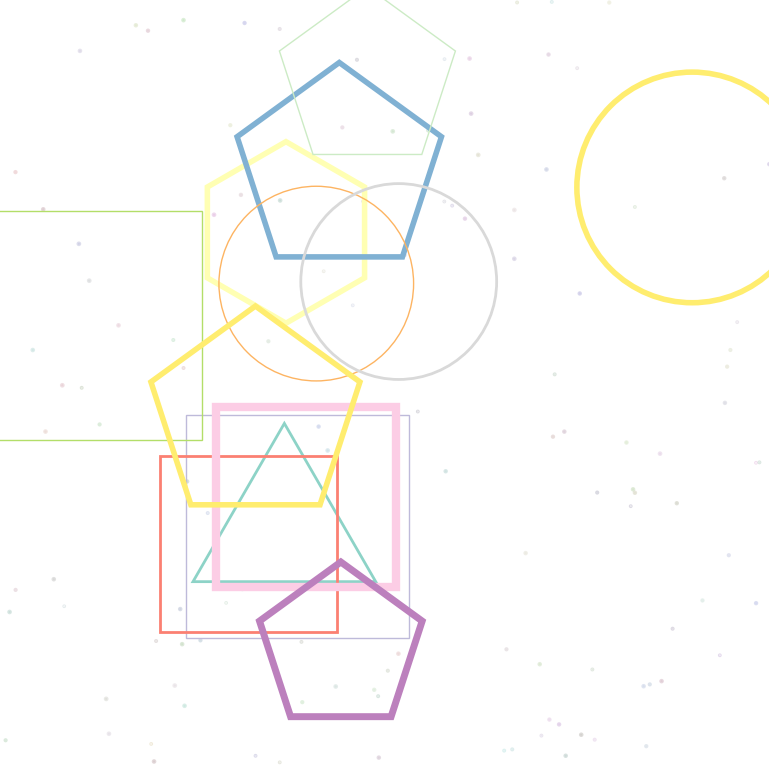[{"shape": "triangle", "thickness": 1, "radius": 0.69, "center": [0.369, 0.313]}, {"shape": "hexagon", "thickness": 2, "radius": 0.59, "center": [0.371, 0.698]}, {"shape": "square", "thickness": 0.5, "radius": 0.72, "center": [0.387, 0.316]}, {"shape": "square", "thickness": 1, "radius": 0.57, "center": [0.323, 0.294]}, {"shape": "pentagon", "thickness": 2, "radius": 0.7, "center": [0.441, 0.779]}, {"shape": "circle", "thickness": 0.5, "radius": 0.63, "center": [0.411, 0.632]}, {"shape": "square", "thickness": 0.5, "radius": 0.74, "center": [0.113, 0.578]}, {"shape": "square", "thickness": 3, "radius": 0.59, "center": [0.397, 0.355]}, {"shape": "circle", "thickness": 1, "radius": 0.64, "center": [0.518, 0.634]}, {"shape": "pentagon", "thickness": 2.5, "radius": 0.56, "center": [0.443, 0.159]}, {"shape": "pentagon", "thickness": 0.5, "radius": 0.6, "center": [0.477, 0.897]}, {"shape": "circle", "thickness": 2, "radius": 0.75, "center": [0.899, 0.757]}, {"shape": "pentagon", "thickness": 2, "radius": 0.71, "center": [0.332, 0.46]}]